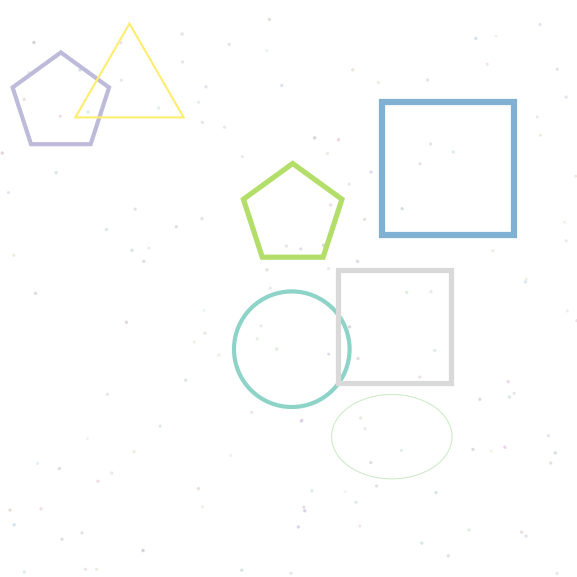[{"shape": "circle", "thickness": 2, "radius": 0.5, "center": [0.505, 0.394]}, {"shape": "pentagon", "thickness": 2, "radius": 0.44, "center": [0.105, 0.821]}, {"shape": "square", "thickness": 3, "radius": 0.57, "center": [0.776, 0.707]}, {"shape": "pentagon", "thickness": 2.5, "radius": 0.45, "center": [0.507, 0.626]}, {"shape": "square", "thickness": 2.5, "radius": 0.49, "center": [0.683, 0.433]}, {"shape": "oval", "thickness": 0.5, "radius": 0.52, "center": [0.678, 0.243]}, {"shape": "triangle", "thickness": 1, "radius": 0.54, "center": [0.224, 0.85]}]